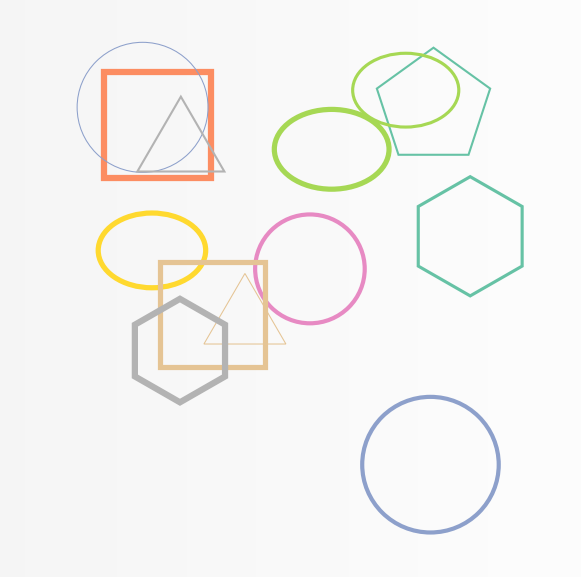[{"shape": "pentagon", "thickness": 1, "radius": 0.51, "center": [0.746, 0.814]}, {"shape": "hexagon", "thickness": 1.5, "radius": 0.52, "center": [0.809, 0.59]}, {"shape": "square", "thickness": 3, "radius": 0.46, "center": [0.271, 0.782]}, {"shape": "circle", "thickness": 0.5, "radius": 0.56, "center": [0.245, 0.813]}, {"shape": "circle", "thickness": 2, "radius": 0.59, "center": [0.741, 0.195]}, {"shape": "circle", "thickness": 2, "radius": 0.47, "center": [0.533, 0.534]}, {"shape": "oval", "thickness": 2.5, "radius": 0.49, "center": [0.571, 0.741]}, {"shape": "oval", "thickness": 1.5, "radius": 0.46, "center": [0.698, 0.843]}, {"shape": "oval", "thickness": 2.5, "radius": 0.46, "center": [0.261, 0.566]}, {"shape": "triangle", "thickness": 0.5, "radius": 0.41, "center": [0.421, 0.444]}, {"shape": "square", "thickness": 2.5, "radius": 0.45, "center": [0.366, 0.454]}, {"shape": "triangle", "thickness": 1, "radius": 0.43, "center": [0.311, 0.745]}, {"shape": "hexagon", "thickness": 3, "radius": 0.45, "center": [0.31, 0.392]}]